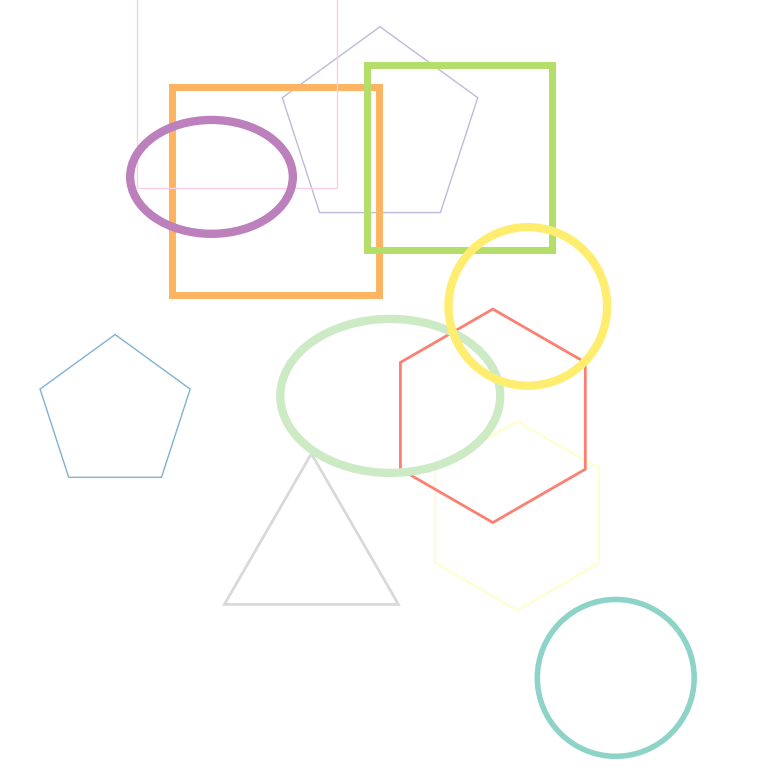[{"shape": "circle", "thickness": 2, "radius": 0.51, "center": [0.8, 0.12]}, {"shape": "hexagon", "thickness": 0.5, "radius": 0.61, "center": [0.672, 0.33]}, {"shape": "pentagon", "thickness": 0.5, "radius": 0.67, "center": [0.494, 0.832]}, {"shape": "hexagon", "thickness": 1, "radius": 0.69, "center": [0.64, 0.46]}, {"shape": "pentagon", "thickness": 0.5, "radius": 0.51, "center": [0.149, 0.463]}, {"shape": "square", "thickness": 2.5, "radius": 0.67, "center": [0.358, 0.752]}, {"shape": "square", "thickness": 2.5, "radius": 0.6, "center": [0.597, 0.795]}, {"shape": "square", "thickness": 0.5, "radius": 0.65, "center": [0.308, 0.886]}, {"shape": "triangle", "thickness": 1, "radius": 0.65, "center": [0.404, 0.28]}, {"shape": "oval", "thickness": 3, "radius": 0.53, "center": [0.275, 0.77]}, {"shape": "oval", "thickness": 3, "radius": 0.71, "center": [0.507, 0.486]}, {"shape": "circle", "thickness": 3, "radius": 0.52, "center": [0.685, 0.602]}]